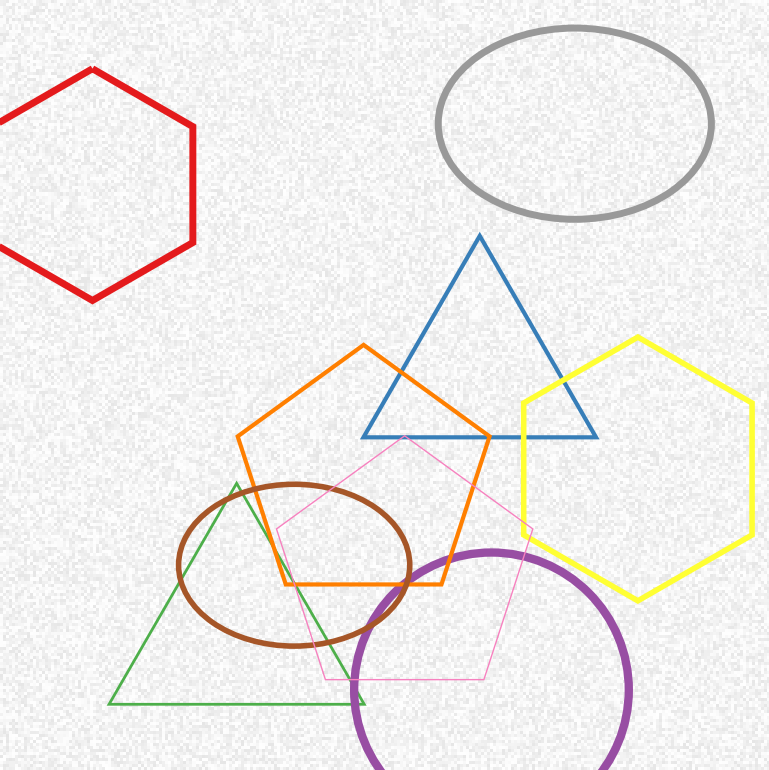[{"shape": "hexagon", "thickness": 2.5, "radius": 0.75, "center": [0.12, 0.76]}, {"shape": "triangle", "thickness": 1.5, "radius": 0.87, "center": [0.623, 0.519]}, {"shape": "triangle", "thickness": 1, "radius": 0.96, "center": [0.307, 0.181]}, {"shape": "circle", "thickness": 3, "radius": 0.89, "center": [0.638, 0.104]}, {"shape": "pentagon", "thickness": 1.5, "radius": 0.86, "center": [0.472, 0.38]}, {"shape": "hexagon", "thickness": 2, "radius": 0.86, "center": [0.828, 0.391]}, {"shape": "oval", "thickness": 2, "radius": 0.75, "center": [0.382, 0.266]}, {"shape": "pentagon", "thickness": 0.5, "radius": 0.88, "center": [0.526, 0.259]}, {"shape": "oval", "thickness": 2.5, "radius": 0.89, "center": [0.747, 0.839]}]